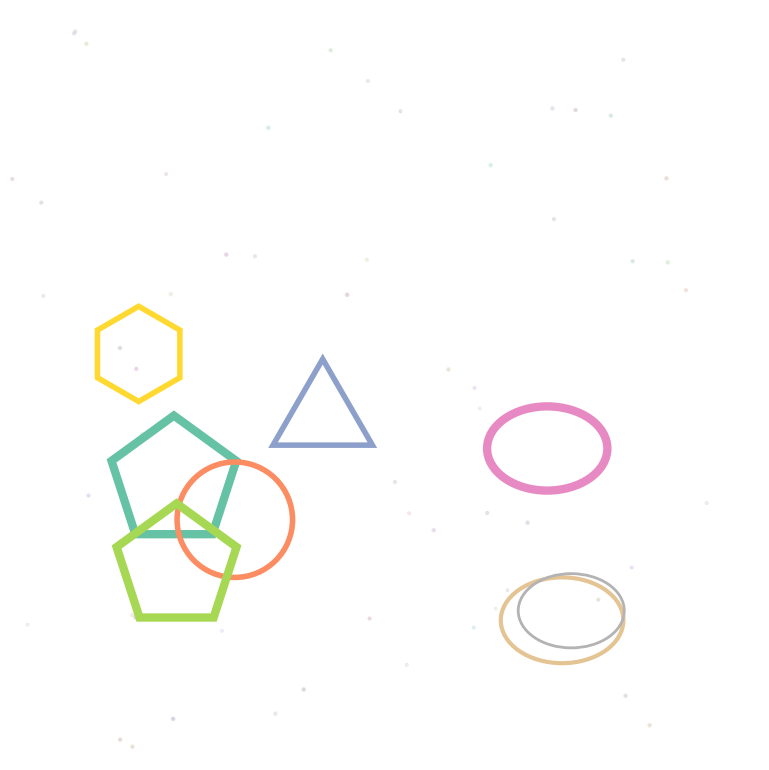[{"shape": "pentagon", "thickness": 3, "radius": 0.43, "center": [0.226, 0.375]}, {"shape": "circle", "thickness": 2, "radius": 0.37, "center": [0.305, 0.325]}, {"shape": "triangle", "thickness": 2, "radius": 0.37, "center": [0.419, 0.459]}, {"shape": "oval", "thickness": 3, "radius": 0.39, "center": [0.711, 0.418]}, {"shape": "pentagon", "thickness": 3, "radius": 0.41, "center": [0.229, 0.264]}, {"shape": "hexagon", "thickness": 2, "radius": 0.31, "center": [0.18, 0.54]}, {"shape": "oval", "thickness": 1.5, "radius": 0.4, "center": [0.73, 0.194]}, {"shape": "oval", "thickness": 1, "radius": 0.34, "center": [0.742, 0.207]}]